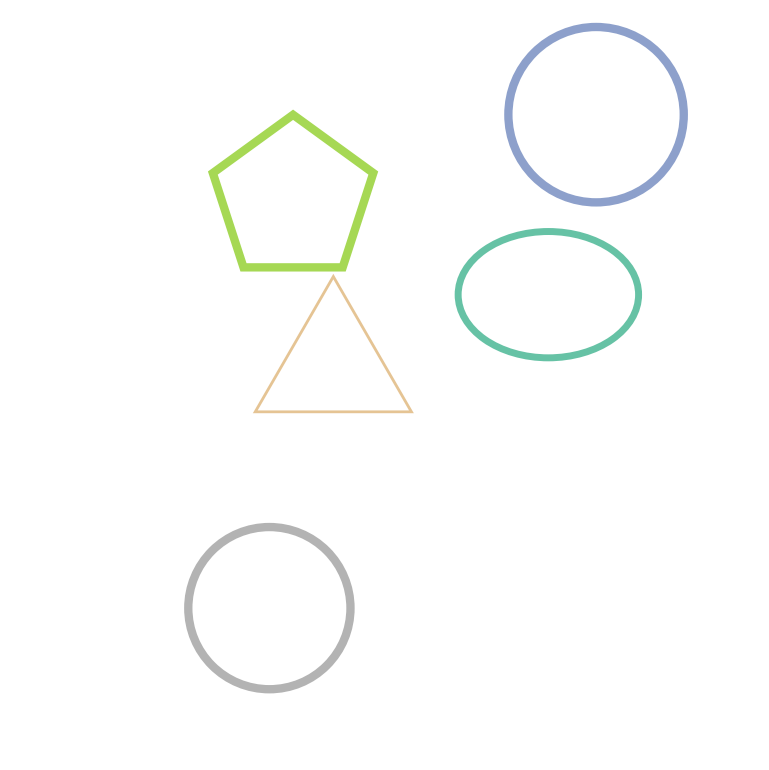[{"shape": "oval", "thickness": 2.5, "radius": 0.59, "center": [0.712, 0.617]}, {"shape": "circle", "thickness": 3, "radius": 0.57, "center": [0.774, 0.851]}, {"shape": "pentagon", "thickness": 3, "radius": 0.55, "center": [0.381, 0.741]}, {"shape": "triangle", "thickness": 1, "radius": 0.59, "center": [0.433, 0.524]}, {"shape": "circle", "thickness": 3, "radius": 0.53, "center": [0.35, 0.21]}]